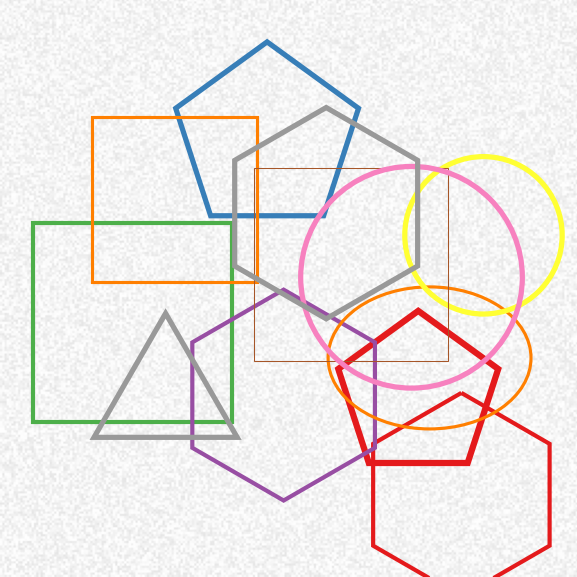[{"shape": "pentagon", "thickness": 3, "radius": 0.73, "center": [0.724, 0.315]}, {"shape": "hexagon", "thickness": 2, "radius": 0.88, "center": [0.799, 0.142]}, {"shape": "pentagon", "thickness": 2.5, "radius": 0.83, "center": [0.463, 0.76]}, {"shape": "square", "thickness": 2, "radius": 0.86, "center": [0.229, 0.441]}, {"shape": "hexagon", "thickness": 2, "radius": 0.91, "center": [0.491, 0.315]}, {"shape": "square", "thickness": 1.5, "radius": 0.72, "center": [0.302, 0.654]}, {"shape": "oval", "thickness": 1.5, "radius": 0.88, "center": [0.744, 0.379]}, {"shape": "circle", "thickness": 2.5, "radius": 0.68, "center": [0.837, 0.592]}, {"shape": "square", "thickness": 0.5, "radius": 0.84, "center": [0.607, 0.541]}, {"shape": "circle", "thickness": 2.5, "radius": 0.96, "center": [0.713, 0.519]}, {"shape": "triangle", "thickness": 2.5, "radius": 0.72, "center": [0.287, 0.313]}, {"shape": "hexagon", "thickness": 2.5, "radius": 0.91, "center": [0.565, 0.63]}]